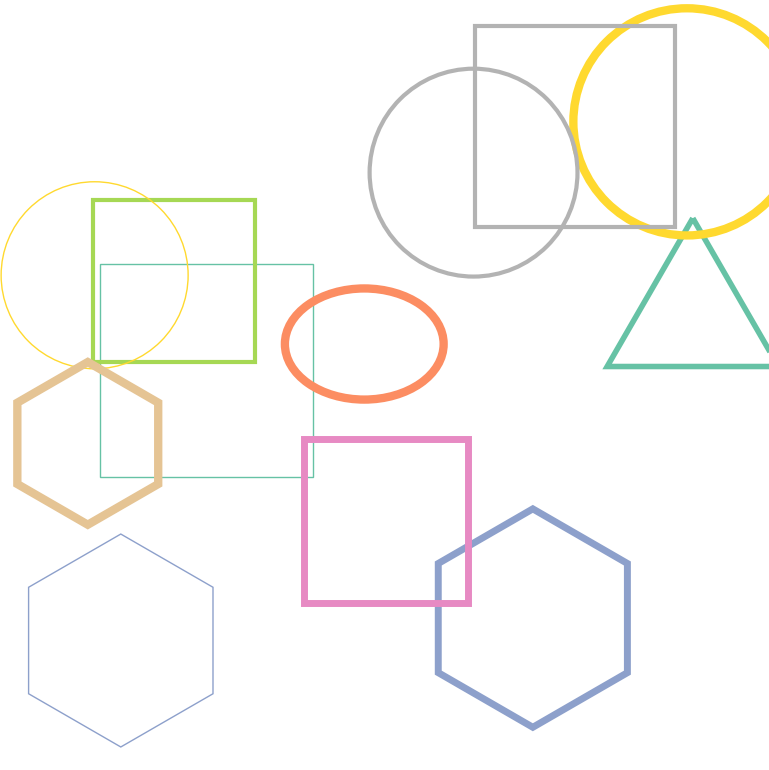[{"shape": "square", "thickness": 0.5, "radius": 0.69, "center": [0.268, 0.519]}, {"shape": "triangle", "thickness": 2, "radius": 0.64, "center": [0.9, 0.588]}, {"shape": "oval", "thickness": 3, "radius": 0.52, "center": [0.473, 0.553]}, {"shape": "hexagon", "thickness": 2.5, "radius": 0.71, "center": [0.692, 0.197]}, {"shape": "hexagon", "thickness": 0.5, "radius": 0.69, "center": [0.157, 0.168]}, {"shape": "square", "thickness": 2.5, "radius": 0.53, "center": [0.501, 0.324]}, {"shape": "square", "thickness": 1.5, "radius": 0.52, "center": [0.226, 0.635]}, {"shape": "circle", "thickness": 3, "radius": 0.74, "center": [0.892, 0.842]}, {"shape": "circle", "thickness": 0.5, "radius": 0.61, "center": [0.123, 0.643]}, {"shape": "hexagon", "thickness": 3, "radius": 0.53, "center": [0.114, 0.424]}, {"shape": "circle", "thickness": 1.5, "radius": 0.67, "center": [0.615, 0.776]}, {"shape": "square", "thickness": 1.5, "radius": 0.65, "center": [0.747, 0.836]}]